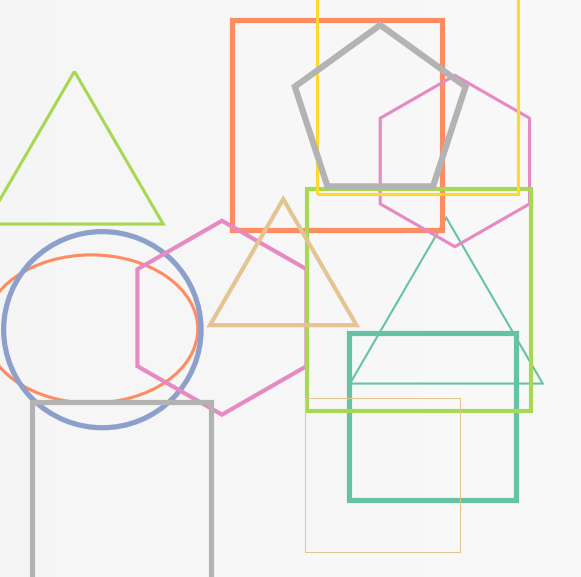[{"shape": "triangle", "thickness": 1, "radius": 0.96, "center": [0.768, 0.431]}, {"shape": "square", "thickness": 2.5, "radius": 0.72, "center": [0.744, 0.278]}, {"shape": "square", "thickness": 2.5, "radius": 0.91, "center": [0.58, 0.783]}, {"shape": "oval", "thickness": 1.5, "radius": 0.92, "center": [0.157, 0.429]}, {"shape": "circle", "thickness": 2.5, "radius": 0.85, "center": [0.176, 0.428]}, {"shape": "hexagon", "thickness": 1.5, "radius": 0.74, "center": [0.783, 0.72]}, {"shape": "hexagon", "thickness": 2, "radius": 0.84, "center": [0.382, 0.449]}, {"shape": "triangle", "thickness": 1.5, "radius": 0.88, "center": [0.128, 0.699]}, {"shape": "square", "thickness": 2, "radius": 0.96, "center": [0.721, 0.48]}, {"shape": "square", "thickness": 1.5, "radius": 0.86, "center": [0.718, 0.837]}, {"shape": "square", "thickness": 0.5, "radius": 0.67, "center": [0.659, 0.177]}, {"shape": "triangle", "thickness": 2, "radius": 0.73, "center": [0.487, 0.509]}, {"shape": "square", "thickness": 2.5, "radius": 0.77, "center": [0.209, 0.149]}, {"shape": "pentagon", "thickness": 3, "radius": 0.77, "center": [0.654, 0.801]}]